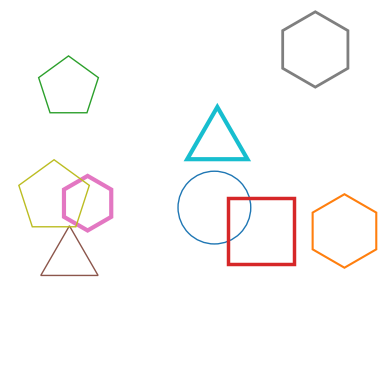[{"shape": "circle", "thickness": 1, "radius": 0.47, "center": [0.557, 0.461]}, {"shape": "hexagon", "thickness": 1.5, "radius": 0.48, "center": [0.895, 0.4]}, {"shape": "pentagon", "thickness": 1, "radius": 0.41, "center": [0.178, 0.773]}, {"shape": "square", "thickness": 2.5, "radius": 0.43, "center": [0.678, 0.4]}, {"shape": "triangle", "thickness": 1, "radius": 0.43, "center": [0.18, 0.328]}, {"shape": "hexagon", "thickness": 3, "radius": 0.35, "center": [0.228, 0.472]}, {"shape": "hexagon", "thickness": 2, "radius": 0.49, "center": [0.819, 0.872]}, {"shape": "pentagon", "thickness": 1, "radius": 0.48, "center": [0.14, 0.489]}, {"shape": "triangle", "thickness": 3, "radius": 0.45, "center": [0.565, 0.632]}]